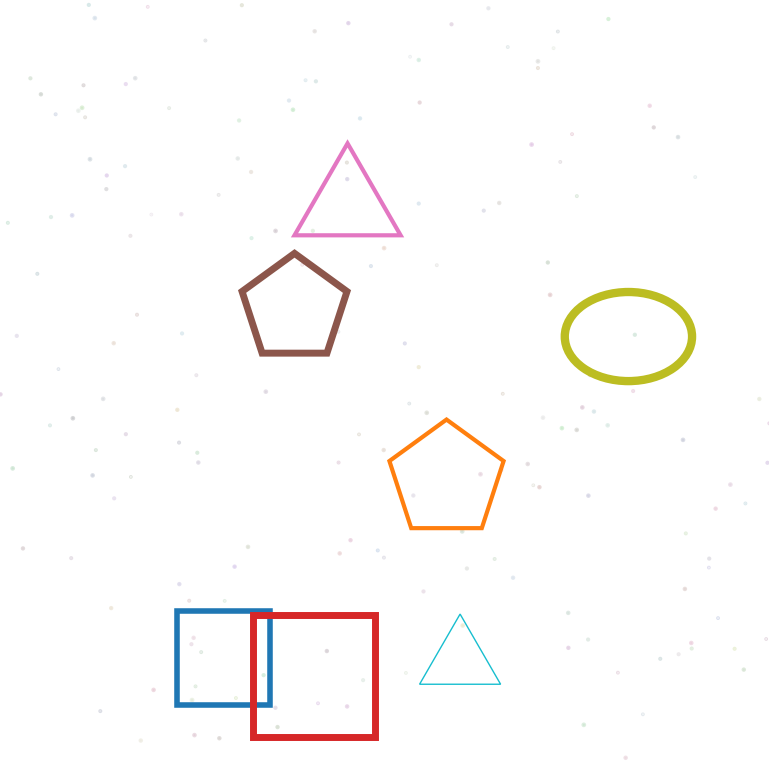[{"shape": "square", "thickness": 2, "radius": 0.3, "center": [0.29, 0.145]}, {"shape": "pentagon", "thickness": 1.5, "radius": 0.39, "center": [0.58, 0.377]}, {"shape": "square", "thickness": 2.5, "radius": 0.4, "center": [0.408, 0.122]}, {"shape": "pentagon", "thickness": 2.5, "radius": 0.36, "center": [0.383, 0.599]}, {"shape": "triangle", "thickness": 1.5, "radius": 0.4, "center": [0.451, 0.734]}, {"shape": "oval", "thickness": 3, "radius": 0.41, "center": [0.816, 0.563]}, {"shape": "triangle", "thickness": 0.5, "radius": 0.3, "center": [0.598, 0.142]}]